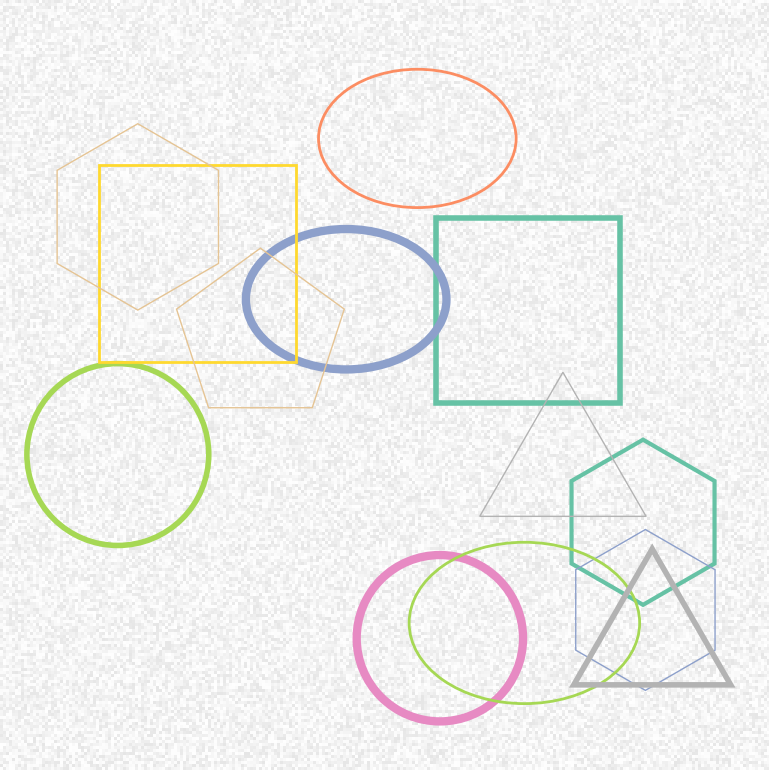[{"shape": "hexagon", "thickness": 1.5, "radius": 0.54, "center": [0.835, 0.322]}, {"shape": "square", "thickness": 2, "radius": 0.6, "center": [0.685, 0.597]}, {"shape": "oval", "thickness": 1, "radius": 0.64, "center": [0.542, 0.82]}, {"shape": "oval", "thickness": 3, "radius": 0.65, "center": [0.45, 0.611]}, {"shape": "hexagon", "thickness": 0.5, "radius": 0.52, "center": [0.838, 0.208]}, {"shape": "circle", "thickness": 3, "radius": 0.54, "center": [0.571, 0.171]}, {"shape": "oval", "thickness": 1, "radius": 0.75, "center": [0.681, 0.191]}, {"shape": "circle", "thickness": 2, "radius": 0.59, "center": [0.153, 0.41]}, {"shape": "square", "thickness": 1, "radius": 0.64, "center": [0.256, 0.658]}, {"shape": "hexagon", "thickness": 0.5, "radius": 0.6, "center": [0.179, 0.718]}, {"shape": "pentagon", "thickness": 0.5, "radius": 0.57, "center": [0.338, 0.563]}, {"shape": "triangle", "thickness": 0.5, "radius": 0.62, "center": [0.731, 0.392]}, {"shape": "triangle", "thickness": 2, "radius": 0.59, "center": [0.847, 0.169]}]